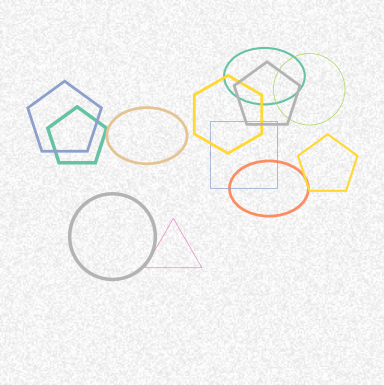[{"shape": "pentagon", "thickness": 2.5, "radius": 0.4, "center": [0.201, 0.642]}, {"shape": "oval", "thickness": 1.5, "radius": 0.52, "center": [0.687, 0.802]}, {"shape": "oval", "thickness": 2, "radius": 0.51, "center": [0.699, 0.51]}, {"shape": "square", "thickness": 0.5, "radius": 0.43, "center": [0.632, 0.599]}, {"shape": "pentagon", "thickness": 2, "radius": 0.5, "center": [0.168, 0.689]}, {"shape": "triangle", "thickness": 0.5, "radius": 0.43, "center": [0.45, 0.347]}, {"shape": "circle", "thickness": 0.5, "radius": 0.46, "center": [0.803, 0.768]}, {"shape": "hexagon", "thickness": 2, "radius": 0.51, "center": [0.592, 0.703]}, {"shape": "pentagon", "thickness": 1.5, "radius": 0.41, "center": [0.851, 0.57]}, {"shape": "oval", "thickness": 2, "radius": 0.52, "center": [0.382, 0.648]}, {"shape": "circle", "thickness": 2.5, "radius": 0.56, "center": [0.292, 0.385]}, {"shape": "pentagon", "thickness": 2, "radius": 0.45, "center": [0.694, 0.75]}]